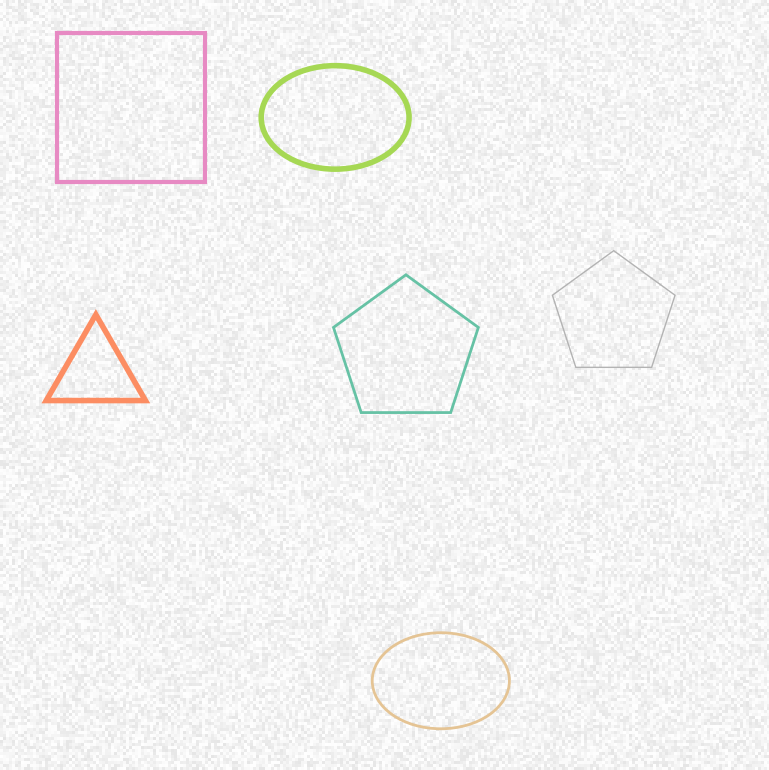[{"shape": "pentagon", "thickness": 1, "radius": 0.49, "center": [0.527, 0.544]}, {"shape": "triangle", "thickness": 2, "radius": 0.37, "center": [0.124, 0.517]}, {"shape": "square", "thickness": 1.5, "radius": 0.48, "center": [0.17, 0.861]}, {"shape": "oval", "thickness": 2, "radius": 0.48, "center": [0.435, 0.848]}, {"shape": "oval", "thickness": 1, "radius": 0.45, "center": [0.573, 0.116]}, {"shape": "pentagon", "thickness": 0.5, "radius": 0.42, "center": [0.797, 0.591]}]